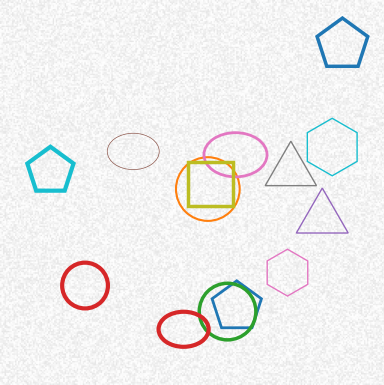[{"shape": "pentagon", "thickness": 2.5, "radius": 0.35, "center": [0.889, 0.884]}, {"shape": "pentagon", "thickness": 2, "radius": 0.34, "center": [0.615, 0.203]}, {"shape": "circle", "thickness": 1.5, "radius": 0.41, "center": [0.54, 0.509]}, {"shape": "circle", "thickness": 2.5, "radius": 0.37, "center": [0.591, 0.191]}, {"shape": "circle", "thickness": 3, "radius": 0.3, "center": [0.221, 0.258]}, {"shape": "oval", "thickness": 3, "radius": 0.33, "center": [0.477, 0.145]}, {"shape": "triangle", "thickness": 1, "radius": 0.39, "center": [0.837, 0.434]}, {"shape": "oval", "thickness": 0.5, "radius": 0.34, "center": [0.346, 0.607]}, {"shape": "hexagon", "thickness": 1, "radius": 0.3, "center": [0.747, 0.292]}, {"shape": "oval", "thickness": 2, "radius": 0.41, "center": [0.612, 0.598]}, {"shape": "triangle", "thickness": 1, "radius": 0.38, "center": [0.755, 0.556]}, {"shape": "square", "thickness": 2.5, "radius": 0.29, "center": [0.547, 0.522]}, {"shape": "pentagon", "thickness": 3, "radius": 0.32, "center": [0.131, 0.556]}, {"shape": "hexagon", "thickness": 1, "radius": 0.37, "center": [0.863, 0.618]}]